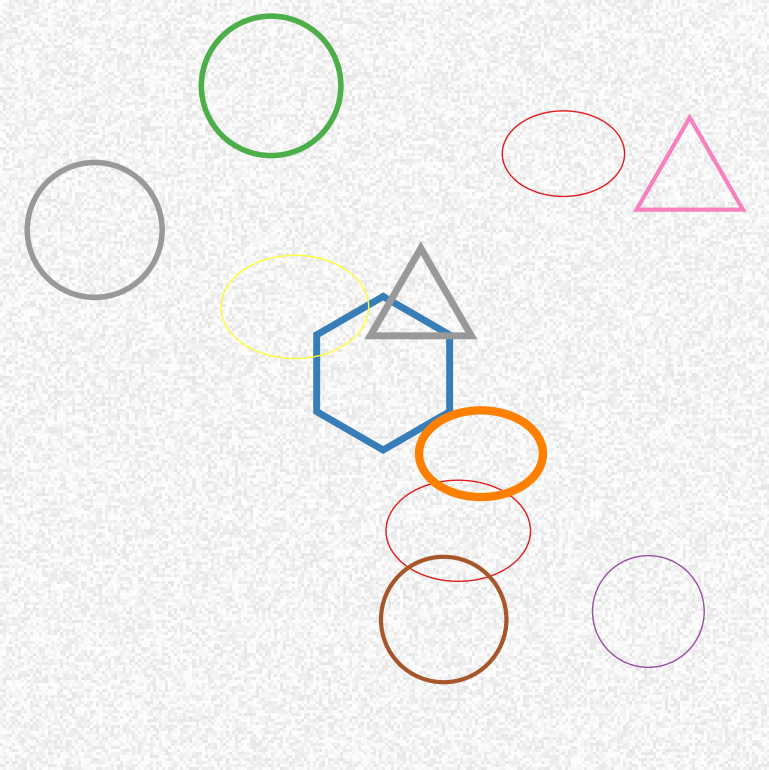[{"shape": "oval", "thickness": 0.5, "radius": 0.4, "center": [0.732, 0.8]}, {"shape": "oval", "thickness": 0.5, "radius": 0.47, "center": [0.595, 0.311]}, {"shape": "hexagon", "thickness": 2.5, "radius": 0.5, "center": [0.498, 0.515]}, {"shape": "circle", "thickness": 2, "radius": 0.45, "center": [0.352, 0.889]}, {"shape": "circle", "thickness": 0.5, "radius": 0.36, "center": [0.842, 0.206]}, {"shape": "oval", "thickness": 3, "radius": 0.4, "center": [0.625, 0.411]}, {"shape": "oval", "thickness": 0.5, "radius": 0.48, "center": [0.383, 0.601]}, {"shape": "circle", "thickness": 1.5, "radius": 0.41, "center": [0.576, 0.195]}, {"shape": "triangle", "thickness": 1.5, "radius": 0.4, "center": [0.896, 0.768]}, {"shape": "circle", "thickness": 2, "radius": 0.44, "center": [0.123, 0.701]}, {"shape": "triangle", "thickness": 2.5, "radius": 0.38, "center": [0.547, 0.602]}]